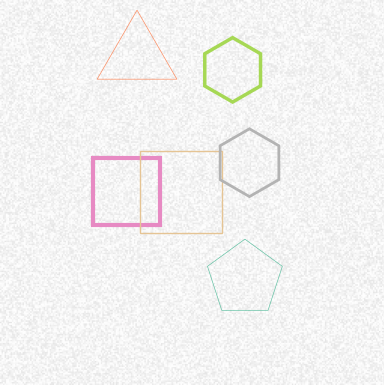[{"shape": "pentagon", "thickness": 0.5, "radius": 0.51, "center": [0.636, 0.277]}, {"shape": "triangle", "thickness": 0.5, "radius": 0.6, "center": [0.356, 0.854]}, {"shape": "square", "thickness": 3, "radius": 0.44, "center": [0.328, 0.502]}, {"shape": "hexagon", "thickness": 2.5, "radius": 0.42, "center": [0.604, 0.819]}, {"shape": "square", "thickness": 1, "radius": 0.53, "center": [0.47, 0.501]}, {"shape": "hexagon", "thickness": 2, "radius": 0.44, "center": [0.648, 0.577]}]